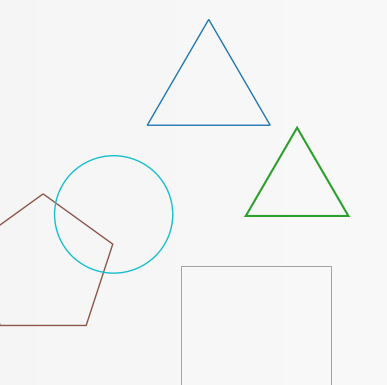[{"shape": "triangle", "thickness": 1, "radius": 0.92, "center": [0.539, 0.766]}, {"shape": "triangle", "thickness": 1.5, "radius": 0.76, "center": [0.767, 0.515]}, {"shape": "pentagon", "thickness": 1, "radius": 0.94, "center": [0.111, 0.307]}, {"shape": "square", "thickness": 0.5, "radius": 0.96, "center": [0.661, 0.116]}, {"shape": "circle", "thickness": 1, "radius": 0.76, "center": [0.293, 0.443]}]